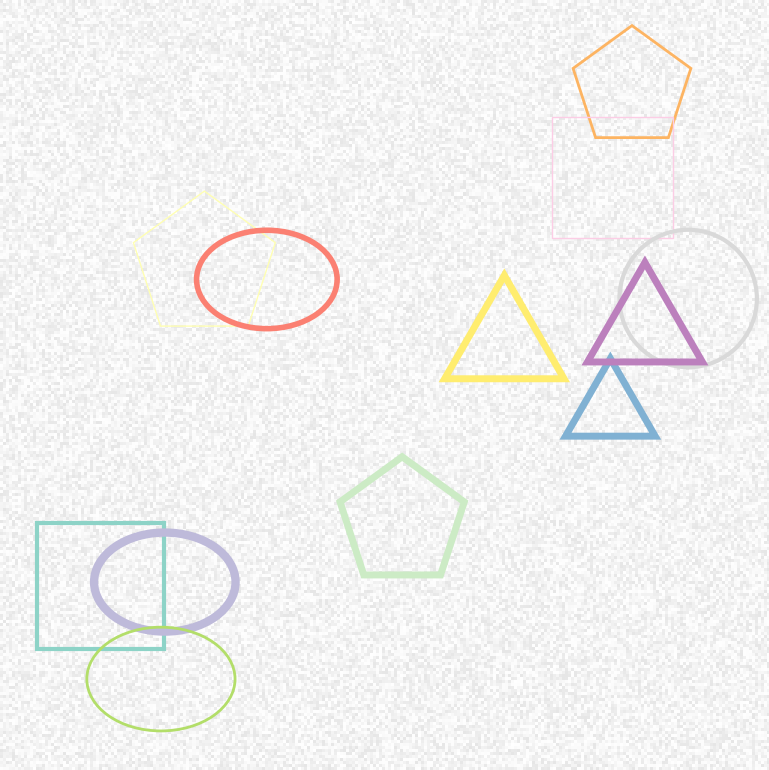[{"shape": "square", "thickness": 1.5, "radius": 0.41, "center": [0.131, 0.239]}, {"shape": "pentagon", "thickness": 0.5, "radius": 0.48, "center": [0.265, 0.655]}, {"shape": "oval", "thickness": 3, "radius": 0.46, "center": [0.214, 0.244]}, {"shape": "oval", "thickness": 2, "radius": 0.46, "center": [0.347, 0.637]}, {"shape": "triangle", "thickness": 2.5, "radius": 0.34, "center": [0.793, 0.467]}, {"shape": "pentagon", "thickness": 1, "radius": 0.4, "center": [0.821, 0.886]}, {"shape": "oval", "thickness": 1, "radius": 0.48, "center": [0.209, 0.118]}, {"shape": "square", "thickness": 0.5, "radius": 0.39, "center": [0.795, 0.77]}, {"shape": "circle", "thickness": 1.5, "radius": 0.45, "center": [0.894, 0.612]}, {"shape": "triangle", "thickness": 2.5, "radius": 0.43, "center": [0.838, 0.573]}, {"shape": "pentagon", "thickness": 2.5, "radius": 0.42, "center": [0.522, 0.322]}, {"shape": "triangle", "thickness": 2.5, "radius": 0.45, "center": [0.655, 0.553]}]